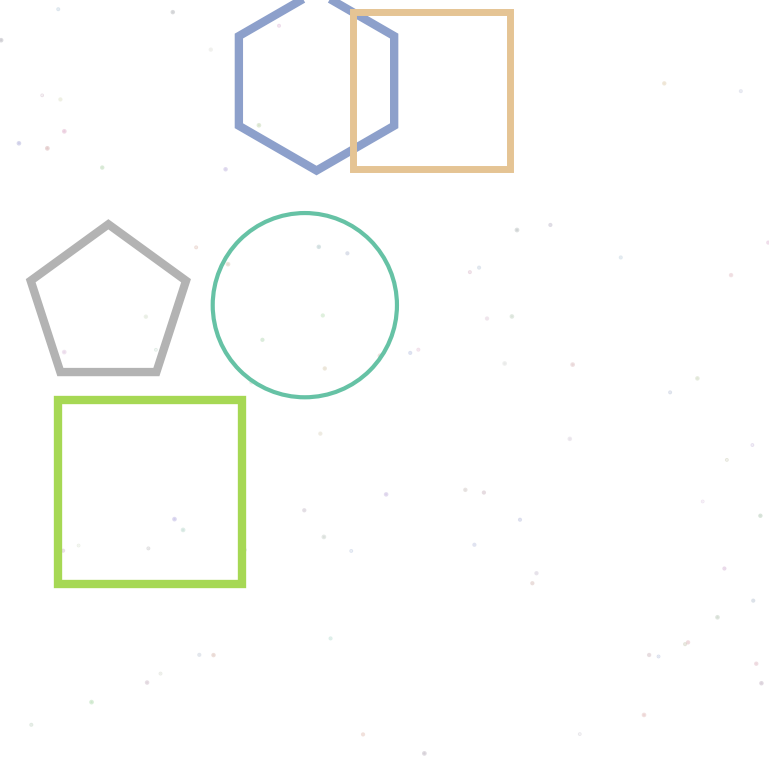[{"shape": "circle", "thickness": 1.5, "radius": 0.6, "center": [0.396, 0.604]}, {"shape": "hexagon", "thickness": 3, "radius": 0.58, "center": [0.411, 0.895]}, {"shape": "square", "thickness": 3, "radius": 0.6, "center": [0.194, 0.361]}, {"shape": "square", "thickness": 2.5, "radius": 0.51, "center": [0.56, 0.882]}, {"shape": "pentagon", "thickness": 3, "radius": 0.53, "center": [0.141, 0.603]}]